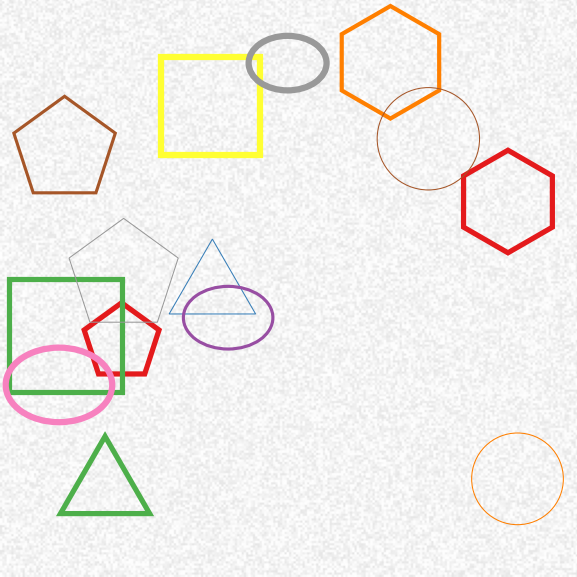[{"shape": "pentagon", "thickness": 2.5, "radius": 0.34, "center": [0.211, 0.407]}, {"shape": "hexagon", "thickness": 2.5, "radius": 0.44, "center": [0.88, 0.65]}, {"shape": "triangle", "thickness": 0.5, "radius": 0.43, "center": [0.368, 0.499]}, {"shape": "triangle", "thickness": 2.5, "radius": 0.45, "center": [0.182, 0.154]}, {"shape": "square", "thickness": 2.5, "radius": 0.49, "center": [0.113, 0.419]}, {"shape": "oval", "thickness": 1.5, "radius": 0.39, "center": [0.395, 0.449]}, {"shape": "circle", "thickness": 0.5, "radius": 0.4, "center": [0.896, 0.17]}, {"shape": "hexagon", "thickness": 2, "radius": 0.49, "center": [0.676, 0.891]}, {"shape": "square", "thickness": 3, "radius": 0.43, "center": [0.364, 0.815]}, {"shape": "circle", "thickness": 0.5, "radius": 0.44, "center": [0.742, 0.759]}, {"shape": "pentagon", "thickness": 1.5, "radius": 0.46, "center": [0.112, 0.74]}, {"shape": "oval", "thickness": 3, "radius": 0.46, "center": [0.102, 0.333]}, {"shape": "pentagon", "thickness": 0.5, "radius": 0.5, "center": [0.214, 0.522]}, {"shape": "oval", "thickness": 3, "radius": 0.34, "center": [0.498, 0.89]}]